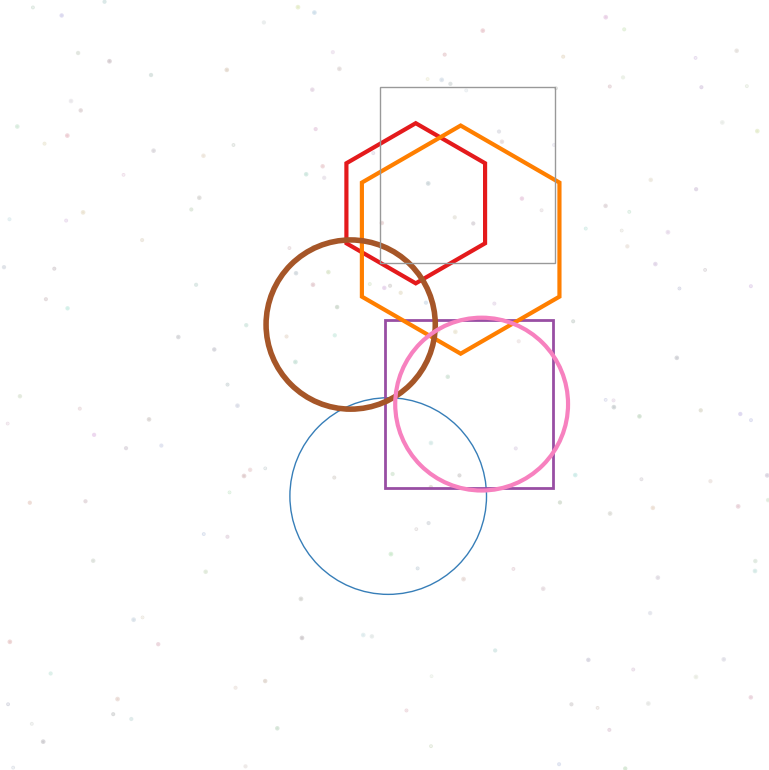[{"shape": "hexagon", "thickness": 1.5, "radius": 0.52, "center": [0.54, 0.736]}, {"shape": "circle", "thickness": 0.5, "radius": 0.64, "center": [0.504, 0.356]}, {"shape": "square", "thickness": 1, "radius": 0.55, "center": [0.609, 0.475]}, {"shape": "hexagon", "thickness": 1.5, "radius": 0.74, "center": [0.598, 0.689]}, {"shape": "circle", "thickness": 2, "radius": 0.55, "center": [0.455, 0.579]}, {"shape": "circle", "thickness": 1.5, "radius": 0.56, "center": [0.626, 0.475]}, {"shape": "square", "thickness": 0.5, "radius": 0.57, "center": [0.607, 0.773]}]